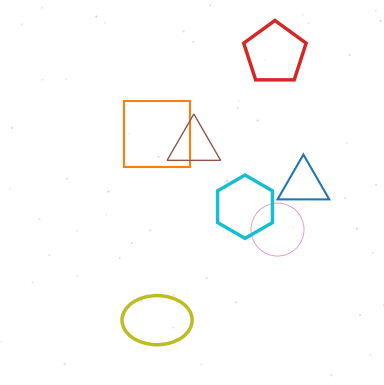[{"shape": "triangle", "thickness": 1.5, "radius": 0.39, "center": [0.788, 0.521]}, {"shape": "square", "thickness": 1.5, "radius": 0.43, "center": [0.407, 0.652]}, {"shape": "pentagon", "thickness": 2.5, "radius": 0.43, "center": [0.714, 0.862]}, {"shape": "triangle", "thickness": 1, "radius": 0.4, "center": [0.504, 0.624]}, {"shape": "circle", "thickness": 0.5, "radius": 0.34, "center": [0.721, 0.404]}, {"shape": "oval", "thickness": 2.5, "radius": 0.46, "center": [0.408, 0.168]}, {"shape": "hexagon", "thickness": 2.5, "radius": 0.41, "center": [0.636, 0.463]}]